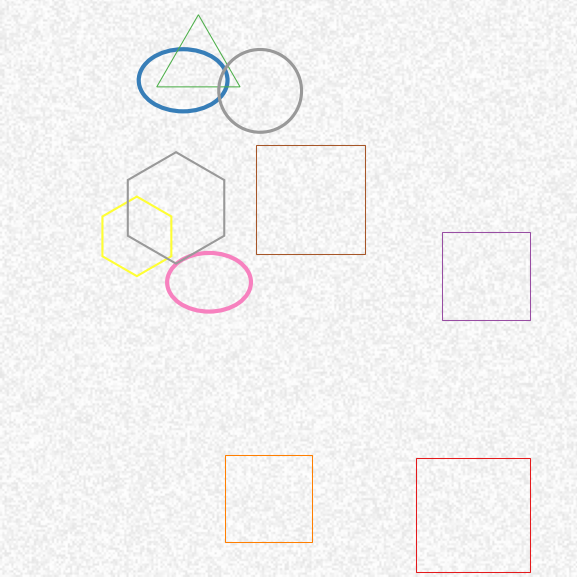[{"shape": "square", "thickness": 0.5, "radius": 0.49, "center": [0.82, 0.107]}, {"shape": "oval", "thickness": 2, "radius": 0.38, "center": [0.317, 0.86]}, {"shape": "triangle", "thickness": 0.5, "radius": 0.42, "center": [0.344, 0.89]}, {"shape": "square", "thickness": 0.5, "radius": 0.38, "center": [0.841, 0.522]}, {"shape": "square", "thickness": 0.5, "radius": 0.38, "center": [0.465, 0.136]}, {"shape": "hexagon", "thickness": 1, "radius": 0.34, "center": [0.237, 0.59]}, {"shape": "square", "thickness": 0.5, "radius": 0.47, "center": [0.538, 0.654]}, {"shape": "oval", "thickness": 2, "radius": 0.36, "center": [0.362, 0.51]}, {"shape": "circle", "thickness": 1.5, "radius": 0.36, "center": [0.451, 0.842]}, {"shape": "hexagon", "thickness": 1, "radius": 0.48, "center": [0.305, 0.639]}]